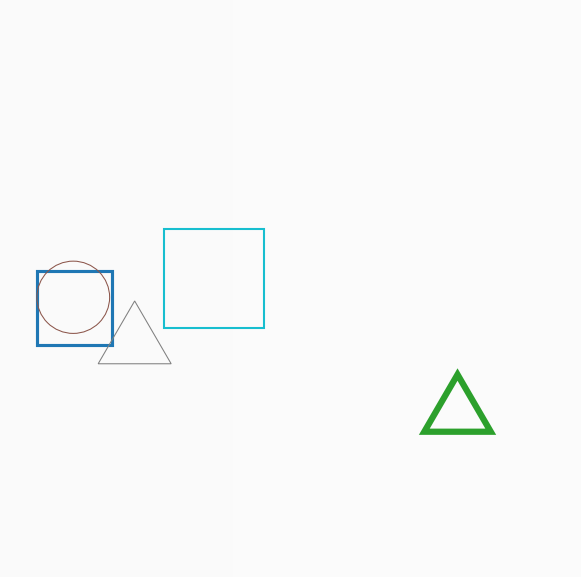[{"shape": "square", "thickness": 1.5, "radius": 0.32, "center": [0.128, 0.465]}, {"shape": "triangle", "thickness": 3, "radius": 0.33, "center": [0.787, 0.285]}, {"shape": "circle", "thickness": 0.5, "radius": 0.31, "center": [0.126, 0.484]}, {"shape": "triangle", "thickness": 0.5, "radius": 0.36, "center": [0.232, 0.405]}, {"shape": "square", "thickness": 1, "radius": 0.43, "center": [0.368, 0.516]}]